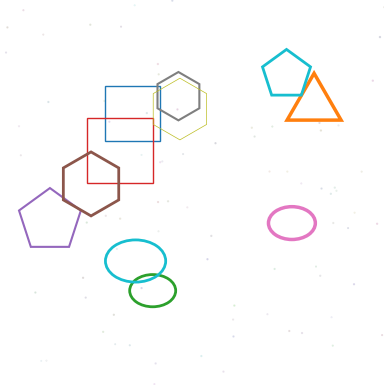[{"shape": "square", "thickness": 1, "radius": 0.36, "center": [0.344, 0.705]}, {"shape": "triangle", "thickness": 2.5, "radius": 0.4, "center": [0.816, 0.729]}, {"shape": "oval", "thickness": 2, "radius": 0.3, "center": [0.397, 0.245]}, {"shape": "square", "thickness": 1, "radius": 0.43, "center": [0.311, 0.609]}, {"shape": "pentagon", "thickness": 1.5, "radius": 0.42, "center": [0.13, 0.427]}, {"shape": "hexagon", "thickness": 2, "radius": 0.42, "center": [0.236, 0.522]}, {"shape": "oval", "thickness": 2.5, "radius": 0.3, "center": [0.758, 0.421]}, {"shape": "hexagon", "thickness": 1.5, "radius": 0.31, "center": [0.463, 0.75]}, {"shape": "hexagon", "thickness": 0.5, "radius": 0.4, "center": [0.467, 0.717]}, {"shape": "oval", "thickness": 2, "radius": 0.39, "center": [0.352, 0.322]}, {"shape": "pentagon", "thickness": 2, "radius": 0.33, "center": [0.744, 0.806]}]